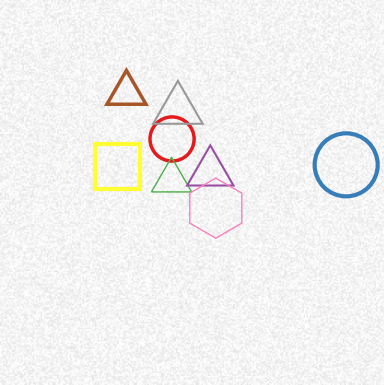[{"shape": "circle", "thickness": 2.5, "radius": 0.29, "center": [0.447, 0.639]}, {"shape": "circle", "thickness": 3, "radius": 0.41, "center": [0.899, 0.572]}, {"shape": "triangle", "thickness": 1, "radius": 0.3, "center": [0.446, 0.532]}, {"shape": "triangle", "thickness": 1.5, "radius": 0.35, "center": [0.546, 0.553]}, {"shape": "square", "thickness": 3, "radius": 0.29, "center": [0.306, 0.567]}, {"shape": "triangle", "thickness": 2.5, "radius": 0.29, "center": [0.328, 0.759]}, {"shape": "hexagon", "thickness": 1, "radius": 0.39, "center": [0.561, 0.459]}, {"shape": "triangle", "thickness": 1.5, "radius": 0.37, "center": [0.462, 0.716]}]